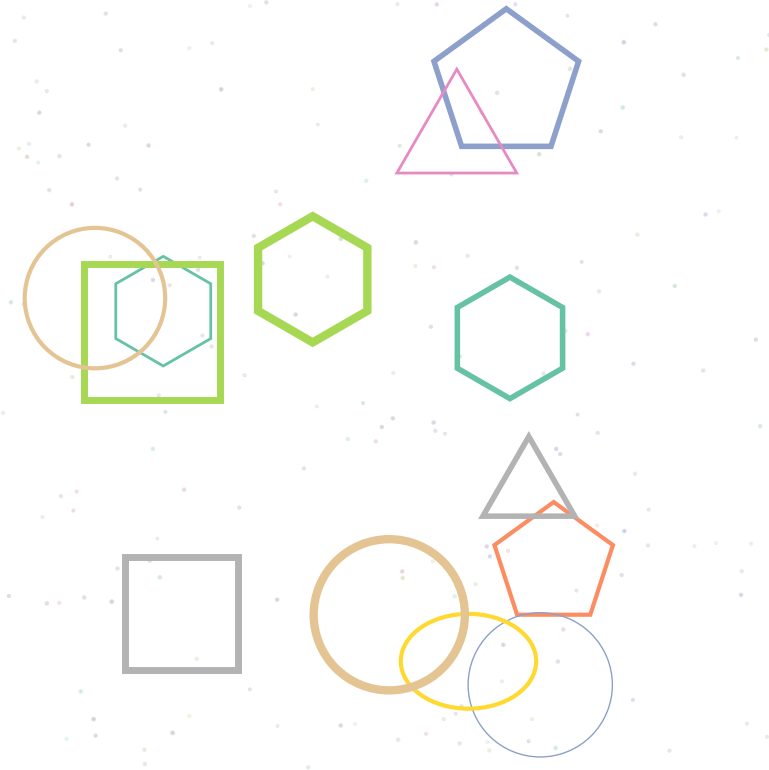[{"shape": "hexagon", "thickness": 2, "radius": 0.39, "center": [0.662, 0.561]}, {"shape": "hexagon", "thickness": 1, "radius": 0.36, "center": [0.212, 0.596]}, {"shape": "pentagon", "thickness": 1.5, "radius": 0.4, "center": [0.719, 0.267]}, {"shape": "circle", "thickness": 0.5, "radius": 0.47, "center": [0.702, 0.111]}, {"shape": "pentagon", "thickness": 2, "radius": 0.49, "center": [0.658, 0.89]}, {"shape": "triangle", "thickness": 1, "radius": 0.45, "center": [0.593, 0.82]}, {"shape": "square", "thickness": 2.5, "radius": 0.44, "center": [0.198, 0.568]}, {"shape": "hexagon", "thickness": 3, "radius": 0.41, "center": [0.406, 0.637]}, {"shape": "oval", "thickness": 1.5, "radius": 0.44, "center": [0.608, 0.141]}, {"shape": "circle", "thickness": 1.5, "radius": 0.46, "center": [0.123, 0.613]}, {"shape": "circle", "thickness": 3, "radius": 0.49, "center": [0.506, 0.202]}, {"shape": "triangle", "thickness": 2, "radius": 0.34, "center": [0.687, 0.364]}, {"shape": "square", "thickness": 2.5, "radius": 0.37, "center": [0.236, 0.203]}]